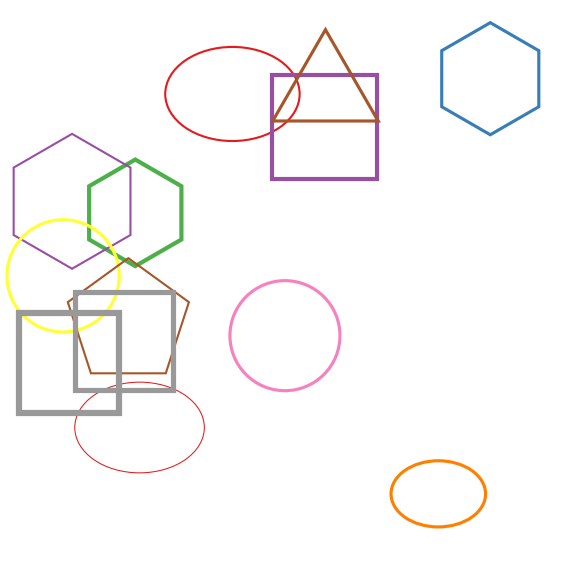[{"shape": "oval", "thickness": 1, "radius": 0.58, "center": [0.402, 0.836]}, {"shape": "oval", "thickness": 0.5, "radius": 0.56, "center": [0.242, 0.259]}, {"shape": "hexagon", "thickness": 1.5, "radius": 0.49, "center": [0.849, 0.863]}, {"shape": "hexagon", "thickness": 2, "radius": 0.46, "center": [0.234, 0.631]}, {"shape": "square", "thickness": 2, "radius": 0.45, "center": [0.562, 0.779]}, {"shape": "hexagon", "thickness": 1, "radius": 0.58, "center": [0.125, 0.651]}, {"shape": "oval", "thickness": 1.5, "radius": 0.41, "center": [0.759, 0.144]}, {"shape": "circle", "thickness": 1.5, "radius": 0.49, "center": [0.109, 0.521]}, {"shape": "triangle", "thickness": 1.5, "radius": 0.53, "center": [0.564, 0.842]}, {"shape": "pentagon", "thickness": 1, "radius": 0.55, "center": [0.222, 0.442]}, {"shape": "circle", "thickness": 1.5, "radius": 0.48, "center": [0.493, 0.418]}, {"shape": "square", "thickness": 3, "radius": 0.43, "center": [0.12, 0.37]}, {"shape": "square", "thickness": 2.5, "radius": 0.42, "center": [0.214, 0.409]}]